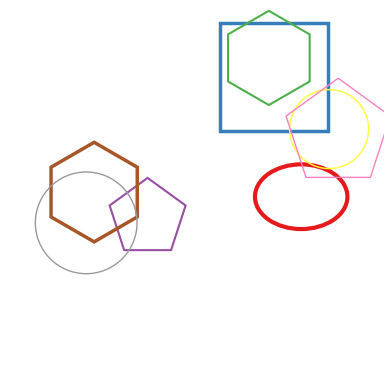[{"shape": "oval", "thickness": 3, "radius": 0.6, "center": [0.782, 0.489]}, {"shape": "square", "thickness": 2.5, "radius": 0.7, "center": [0.711, 0.801]}, {"shape": "hexagon", "thickness": 1.5, "radius": 0.61, "center": [0.698, 0.85]}, {"shape": "pentagon", "thickness": 1.5, "radius": 0.52, "center": [0.383, 0.434]}, {"shape": "circle", "thickness": 1, "radius": 0.51, "center": [0.855, 0.665]}, {"shape": "hexagon", "thickness": 2.5, "radius": 0.65, "center": [0.245, 0.501]}, {"shape": "pentagon", "thickness": 1, "radius": 0.71, "center": [0.878, 0.654]}, {"shape": "circle", "thickness": 1, "radius": 0.66, "center": [0.224, 0.421]}]